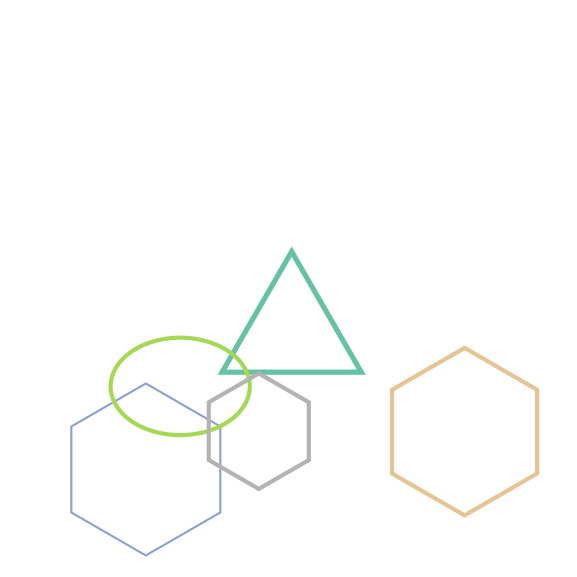[{"shape": "triangle", "thickness": 2.5, "radius": 0.7, "center": [0.505, 0.424]}, {"shape": "hexagon", "thickness": 1, "radius": 0.74, "center": [0.253, 0.186]}, {"shape": "oval", "thickness": 2, "radius": 0.6, "center": [0.312, 0.33]}, {"shape": "hexagon", "thickness": 2, "radius": 0.73, "center": [0.805, 0.252]}, {"shape": "hexagon", "thickness": 2, "radius": 0.5, "center": [0.448, 0.253]}]